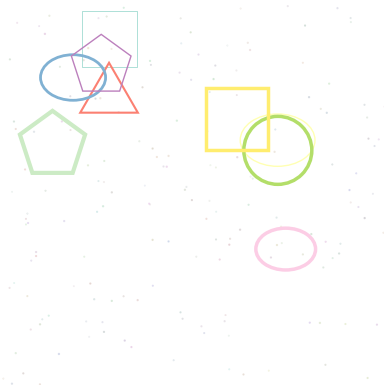[{"shape": "square", "thickness": 0.5, "radius": 0.36, "center": [0.285, 0.899]}, {"shape": "oval", "thickness": 1, "radius": 0.49, "center": [0.721, 0.636]}, {"shape": "triangle", "thickness": 1.5, "radius": 0.43, "center": [0.283, 0.751]}, {"shape": "oval", "thickness": 2, "radius": 0.42, "center": [0.19, 0.799]}, {"shape": "circle", "thickness": 2.5, "radius": 0.44, "center": [0.722, 0.609]}, {"shape": "oval", "thickness": 2.5, "radius": 0.39, "center": [0.742, 0.353]}, {"shape": "pentagon", "thickness": 1, "radius": 0.41, "center": [0.263, 0.829]}, {"shape": "pentagon", "thickness": 3, "radius": 0.45, "center": [0.136, 0.623]}, {"shape": "square", "thickness": 2.5, "radius": 0.4, "center": [0.616, 0.692]}]